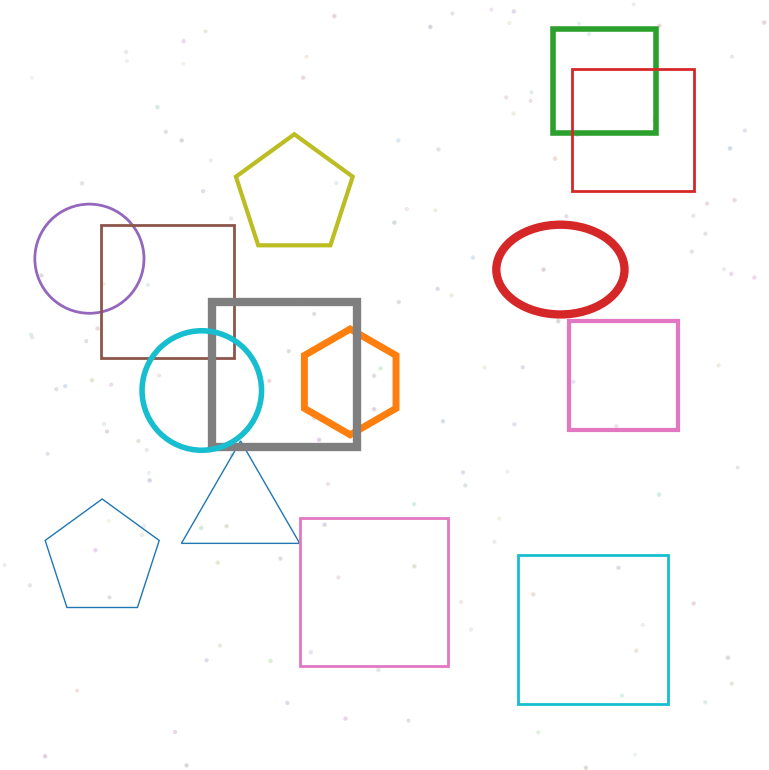[{"shape": "triangle", "thickness": 0.5, "radius": 0.44, "center": [0.312, 0.339]}, {"shape": "pentagon", "thickness": 0.5, "radius": 0.39, "center": [0.133, 0.274]}, {"shape": "hexagon", "thickness": 2.5, "radius": 0.34, "center": [0.455, 0.504]}, {"shape": "square", "thickness": 2, "radius": 0.34, "center": [0.785, 0.895]}, {"shape": "square", "thickness": 1, "radius": 0.4, "center": [0.822, 0.831]}, {"shape": "oval", "thickness": 3, "radius": 0.42, "center": [0.728, 0.65]}, {"shape": "circle", "thickness": 1, "radius": 0.35, "center": [0.116, 0.664]}, {"shape": "square", "thickness": 1, "radius": 0.43, "center": [0.218, 0.621]}, {"shape": "square", "thickness": 1, "radius": 0.48, "center": [0.486, 0.231]}, {"shape": "square", "thickness": 1.5, "radius": 0.35, "center": [0.81, 0.512]}, {"shape": "square", "thickness": 3, "radius": 0.47, "center": [0.369, 0.514]}, {"shape": "pentagon", "thickness": 1.5, "radius": 0.4, "center": [0.382, 0.746]}, {"shape": "square", "thickness": 1, "radius": 0.48, "center": [0.77, 0.182]}, {"shape": "circle", "thickness": 2, "radius": 0.39, "center": [0.262, 0.493]}]